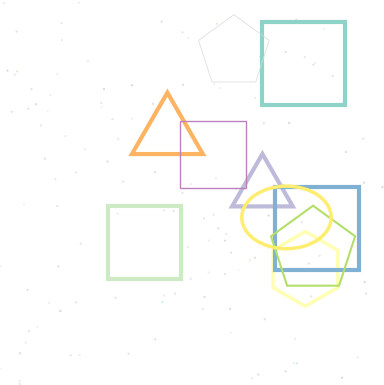[{"shape": "square", "thickness": 3, "radius": 0.54, "center": [0.789, 0.834]}, {"shape": "hexagon", "thickness": 2.5, "radius": 0.49, "center": [0.793, 0.302]}, {"shape": "triangle", "thickness": 3, "radius": 0.45, "center": [0.682, 0.509]}, {"shape": "square", "thickness": 3, "radius": 0.54, "center": [0.823, 0.406]}, {"shape": "triangle", "thickness": 3, "radius": 0.53, "center": [0.435, 0.653]}, {"shape": "pentagon", "thickness": 1.5, "radius": 0.57, "center": [0.813, 0.351]}, {"shape": "pentagon", "thickness": 0.5, "radius": 0.48, "center": [0.608, 0.865]}, {"shape": "square", "thickness": 1, "radius": 0.43, "center": [0.552, 0.599]}, {"shape": "square", "thickness": 3, "radius": 0.47, "center": [0.375, 0.371]}, {"shape": "oval", "thickness": 2.5, "radius": 0.58, "center": [0.744, 0.435]}]